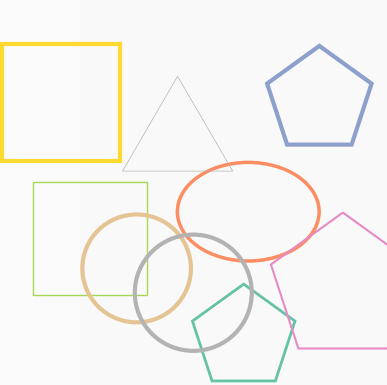[{"shape": "pentagon", "thickness": 2, "radius": 0.7, "center": [0.629, 0.123]}, {"shape": "oval", "thickness": 2.5, "radius": 0.91, "center": [0.641, 0.45]}, {"shape": "pentagon", "thickness": 3, "radius": 0.71, "center": [0.824, 0.739]}, {"shape": "pentagon", "thickness": 1.5, "radius": 0.98, "center": [0.885, 0.253]}, {"shape": "square", "thickness": 1, "radius": 0.74, "center": [0.232, 0.38]}, {"shape": "square", "thickness": 3, "radius": 0.76, "center": [0.157, 0.734]}, {"shape": "circle", "thickness": 3, "radius": 0.7, "center": [0.353, 0.303]}, {"shape": "triangle", "thickness": 0.5, "radius": 0.82, "center": [0.458, 0.638]}, {"shape": "circle", "thickness": 3, "radius": 0.75, "center": [0.499, 0.24]}]